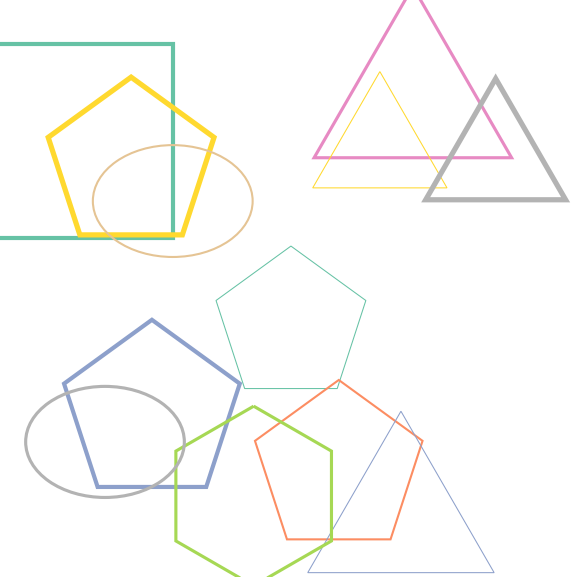[{"shape": "square", "thickness": 2, "radius": 0.84, "center": [0.133, 0.755]}, {"shape": "pentagon", "thickness": 0.5, "radius": 0.68, "center": [0.504, 0.437]}, {"shape": "pentagon", "thickness": 1, "radius": 0.76, "center": [0.587, 0.189]}, {"shape": "pentagon", "thickness": 2, "radius": 0.8, "center": [0.263, 0.285]}, {"shape": "triangle", "thickness": 0.5, "radius": 0.93, "center": [0.694, 0.101]}, {"shape": "triangle", "thickness": 1.5, "radius": 0.99, "center": [0.715, 0.825]}, {"shape": "hexagon", "thickness": 1.5, "radius": 0.78, "center": [0.439, 0.14]}, {"shape": "pentagon", "thickness": 2.5, "radius": 0.75, "center": [0.227, 0.715]}, {"shape": "triangle", "thickness": 0.5, "radius": 0.67, "center": [0.658, 0.741]}, {"shape": "oval", "thickness": 1, "radius": 0.69, "center": [0.299, 0.651]}, {"shape": "triangle", "thickness": 2.5, "radius": 0.7, "center": [0.858, 0.723]}, {"shape": "oval", "thickness": 1.5, "radius": 0.69, "center": [0.182, 0.234]}]